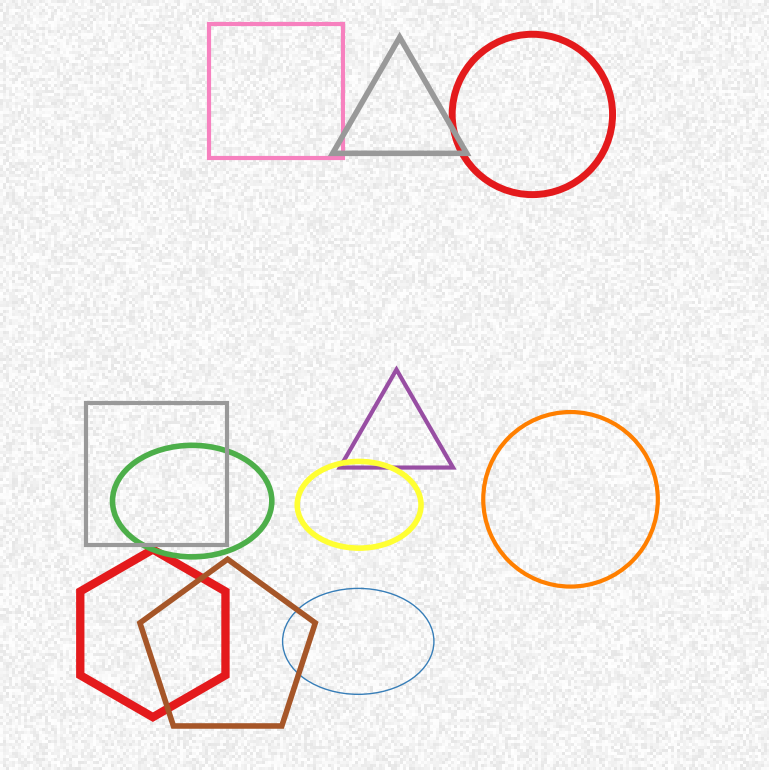[{"shape": "circle", "thickness": 2.5, "radius": 0.52, "center": [0.691, 0.851]}, {"shape": "hexagon", "thickness": 3, "radius": 0.54, "center": [0.199, 0.177]}, {"shape": "oval", "thickness": 0.5, "radius": 0.49, "center": [0.465, 0.167]}, {"shape": "oval", "thickness": 2, "radius": 0.52, "center": [0.25, 0.349]}, {"shape": "triangle", "thickness": 1.5, "radius": 0.42, "center": [0.515, 0.435]}, {"shape": "circle", "thickness": 1.5, "radius": 0.57, "center": [0.741, 0.352]}, {"shape": "oval", "thickness": 2, "radius": 0.4, "center": [0.466, 0.344]}, {"shape": "pentagon", "thickness": 2, "radius": 0.6, "center": [0.296, 0.154]}, {"shape": "square", "thickness": 1.5, "radius": 0.43, "center": [0.359, 0.881]}, {"shape": "triangle", "thickness": 2, "radius": 0.5, "center": [0.519, 0.851]}, {"shape": "square", "thickness": 1.5, "radius": 0.46, "center": [0.203, 0.384]}]